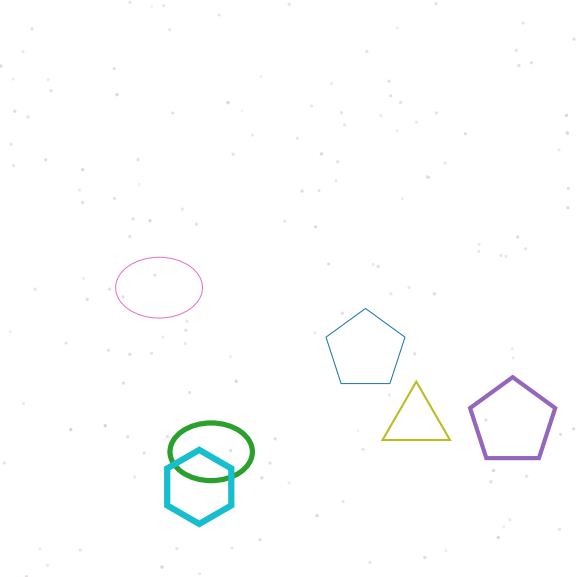[{"shape": "pentagon", "thickness": 0.5, "radius": 0.36, "center": [0.633, 0.393]}, {"shape": "oval", "thickness": 2.5, "radius": 0.36, "center": [0.366, 0.217]}, {"shape": "pentagon", "thickness": 2, "radius": 0.39, "center": [0.888, 0.269]}, {"shape": "oval", "thickness": 0.5, "radius": 0.38, "center": [0.275, 0.501]}, {"shape": "triangle", "thickness": 1, "radius": 0.34, "center": [0.721, 0.271]}, {"shape": "hexagon", "thickness": 3, "radius": 0.32, "center": [0.345, 0.156]}]